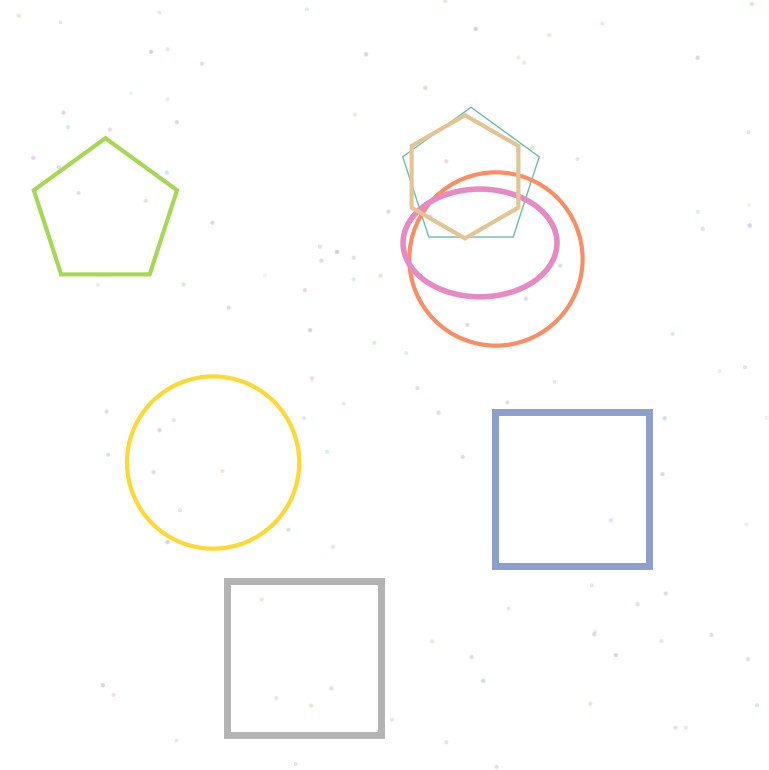[{"shape": "pentagon", "thickness": 0.5, "radius": 0.47, "center": [0.612, 0.768]}, {"shape": "circle", "thickness": 1.5, "radius": 0.56, "center": [0.644, 0.664]}, {"shape": "square", "thickness": 2.5, "radius": 0.5, "center": [0.743, 0.365]}, {"shape": "oval", "thickness": 2, "radius": 0.5, "center": [0.623, 0.684]}, {"shape": "pentagon", "thickness": 1.5, "radius": 0.49, "center": [0.137, 0.723]}, {"shape": "circle", "thickness": 1.5, "radius": 0.56, "center": [0.277, 0.399]}, {"shape": "hexagon", "thickness": 1.5, "radius": 0.4, "center": [0.604, 0.77]}, {"shape": "square", "thickness": 2.5, "radius": 0.5, "center": [0.395, 0.146]}]